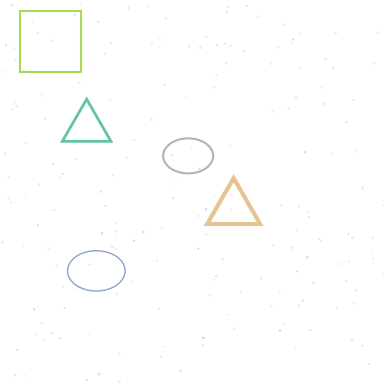[{"shape": "triangle", "thickness": 2, "radius": 0.37, "center": [0.225, 0.669]}, {"shape": "oval", "thickness": 1, "radius": 0.37, "center": [0.25, 0.296]}, {"shape": "square", "thickness": 1.5, "radius": 0.4, "center": [0.131, 0.893]}, {"shape": "triangle", "thickness": 3, "radius": 0.4, "center": [0.607, 0.458]}, {"shape": "oval", "thickness": 1.5, "radius": 0.32, "center": [0.489, 0.595]}]